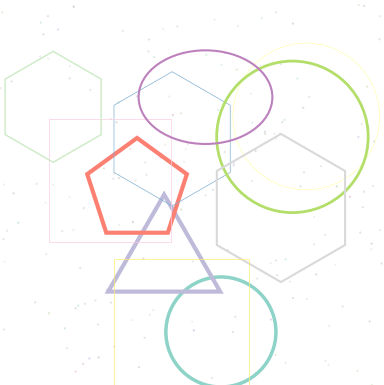[{"shape": "circle", "thickness": 2.5, "radius": 0.71, "center": [0.574, 0.138]}, {"shape": "circle", "thickness": 0.5, "radius": 0.95, "center": [0.795, 0.698]}, {"shape": "triangle", "thickness": 3, "radius": 0.84, "center": [0.426, 0.327]}, {"shape": "pentagon", "thickness": 3, "radius": 0.68, "center": [0.356, 0.506]}, {"shape": "hexagon", "thickness": 0.5, "radius": 0.87, "center": [0.447, 0.639]}, {"shape": "circle", "thickness": 2, "radius": 0.98, "center": [0.76, 0.645]}, {"shape": "square", "thickness": 0.5, "radius": 0.79, "center": [0.286, 0.531]}, {"shape": "hexagon", "thickness": 1.5, "radius": 0.96, "center": [0.73, 0.46]}, {"shape": "oval", "thickness": 1.5, "radius": 0.87, "center": [0.534, 0.748]}, {"shape": "hexagon", "thickness": 1, "radius": 0.72, "center": [0.138, 0.722]}, {"shape": "square", "thickness": 0.5, "radius": 0.87, "center": [0.471, 0.152]}]